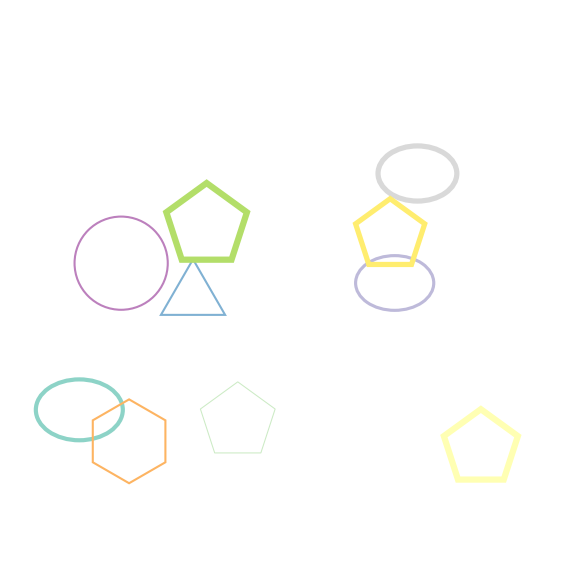[{"shape": "oval", "thickness": 2, "radius": 0.38, "center": [0.137, 0.289]}, {"shape": "pentagon", "thickness": 3, "radius": 0.34, "center": [0.833, 0.223]}, {"shape": "oval", "thickness": 1.5, "radius": 0.34, "center": [0.683, 0.509]}, {"shape": "triangle", "thickness": 1, "radius": 0.32, "center": [0.334, 0.486]}, {"shape": "hexagon", "thickness": 1, "radius": 0.36, "center": [0.224, 0.235]}, {"shape": "pentagon", "thickness": 3, "radius": 0.37, "center": [0.358, 0.609]}, {"shape": "oval", "thickness": 2.5, "radius": 0.34, "center": [0.723, 0.699]}, {"shape": "circle", "thickness": 1, "radius": 0.4, "center": [0.21, 0.543]}, {"shape": "pentagon", "thickness": 0.5, "radius": 0.34, "center": [0.412, 0.27]}, {"shape": "pentagon", "thickness": 2.5, "radius": 0.31, "center": [0.676, 0.592]}]